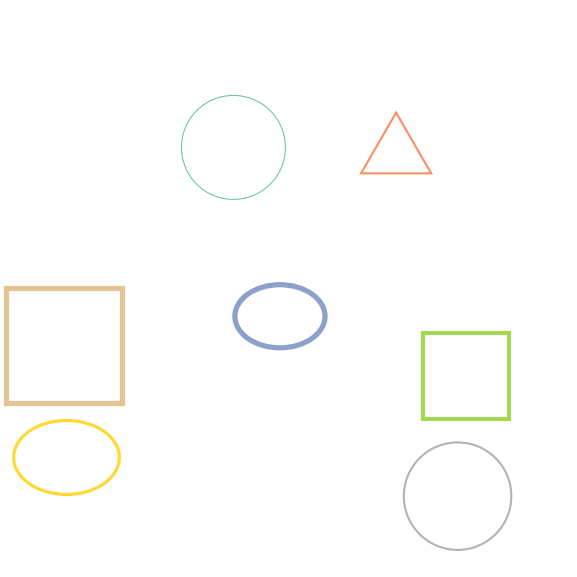[{"shape": "circle", "thickness": 0.5, "radius": 0.45, "center": [0.404, 0.744]}, {"shape": "triangle", "thickness": 1, "radius": 0.35, "center": [0.686, 0.734]}, {"shape": "oval", "thickness": 2.5, "radius": 0.39, "center": [0.485, 0.451]}, {"shape": "square", "thickness": 2, "radius": 0.37, "center": [0.807, 0.348]}, {"shape": "oval", "thickness": 1.5, "radius": 0.46, "center": [0.115, 0.207]}, {"shape": "square", "thickness": 2.5, "radius": 0.5, "center": [0.111, 0.401]}, {"shape": "circle", "thickness": 1, "radius": 0.47, "center": [0.792, 0.14]}]